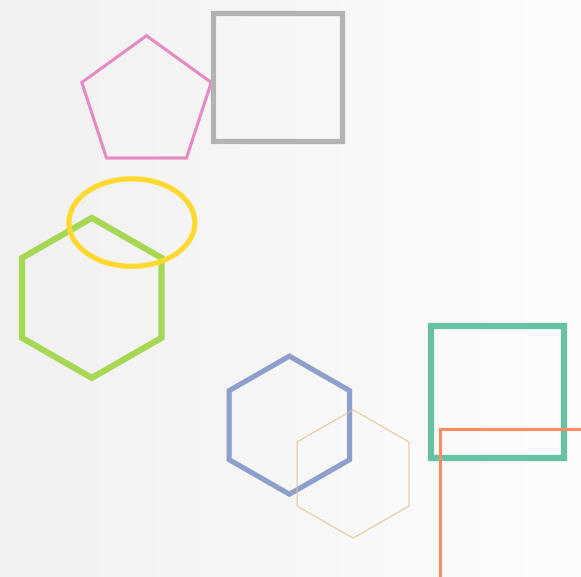[{"shape": "square", "thickness": 3, "radius": 0.57, "center": [0.856, 0.321]}, {"shape": "square", "thickness": 1.5, "radius": 0.71, "center": [0.899, 0.115]}, {"shape": "hexagon", "thickness": 2.5, "radius": 0.6, "center": [0.498, 0.263]}, {"shape": "pentagon", "thickness": 1.5, "radius": 0.59, "center": [0.252, 0.82]}, {"shape": "hexagon", "thickness": 3, "radius": 0.69, "center": [0.158, 0.483]}, {"shape": "oval", "thickness": 2.5, "radius": 0.54, "center": [0.227, 0.614]}, {"shape": "hexagon", "thickness": 0.5, "radius": 0.56, "center": [0.607, 0.178]}, {"shape": "square", "thickness": 2.5, "radius": 0.55, "center": [0.478, 0.866]}]